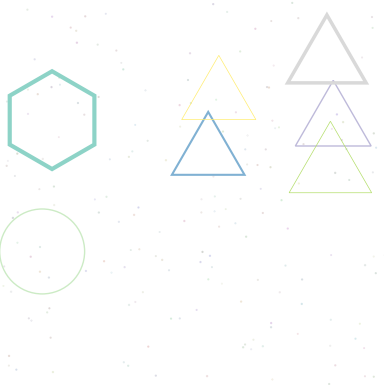[{"shape": "hexagon", "thickness": 3, "radius": 0.63, "center": [0.135, 0.688]}, {"shape": "triangle", "thickness": 1, "radius": 0.57, "center": [0.866, 0.678]}, {"shape": "triangle", "thickness": 1.5, "radius": 0.54, "center": [0.541, 0.6]}, {"shape": "triangle", "thickness": 0.5, "radius": 0.62, "center": [0.858, 0.561]}, {"shape": "triangle", "thickness": 2.5, "radius": 0.59, "center": [0.849, 0.844]}, {"shape": "circle", "thickness": 1, "radius": 0.55, "center": [0.11, 0.347]}, {"shape": "triangle", "thickness": 0.5, "radius": 0.56, "center": [0.568, 0.745]}]